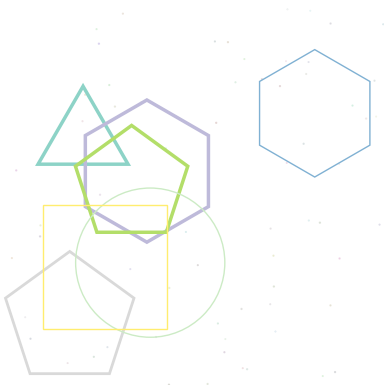[{"shape": "triangle", "thickness": 2.5, "radius": 0.67, "center": [0.216, 0.641]}, {"shape": "hexagon", "thickness": 2.5, "radius": 0.92, "center": [0.382, 0.556]}, {"shape": "hexagon", "thickness": 1, "radius": 0.83, "center": [0.817, 0.706]}, {"shape": "pentagon", "thickness": 2.5, "radius": 0.77, "center": [0.342, 0.521]}, {"shape": "pentagon", "thickness": 2, "radius": 0.88, "center": [0.181, 0.171]}, {"shape": "circle", "thickness": 1, "radius": 0.97, "center": [0.39, 0.318]}, {"shape": "square", "thickness": 1, "radius": 0.8, "center": [0.273, 0.308]}]